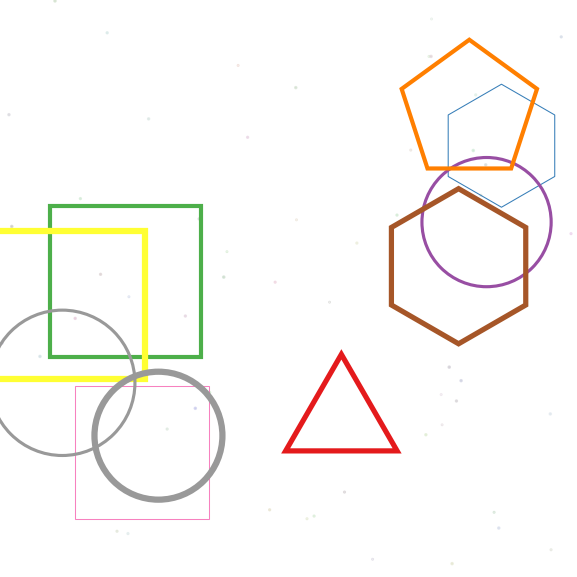[{"shape": "triangle", "thickness": 2.5, "radius": 0.56, "center": [0.591, 0.274]}, {"shape": "hexagon", "thickness": 0.5, "radius": 0.53, "center": [0.868, 0.747]}, {"shape": "square", "thickness": 2, "radius": 0.66, "center": [0.217, 0.512]}, {"shape": "circle", "thickness": 1.5, "radius": 0.56, "center": [0.843, 0.615]}, {"shape": "pentagon", "thickness": 2, "radius": 0.62, "center": [0.813, 0.807]}, {"shape": "square", "thickness": 3, "radius": 0.64, "center": [0.123, 0.471]}, {"shape": "hexagon", "thickness": 2.5, "radius": 0.67, "center": [0.794, 0.538]}, {"shape": "square", "thickness": 0.5, "radius": 0.58, "center": [0.246, 0.215]}, {"shape": "circle", "thickness": 1.5, "radius": 0.63, "center": [0.108, 0.336]}, {"shape": "circle", "thickness": 3, "radius": 0.55, "center": [0.274, 0.245]}]